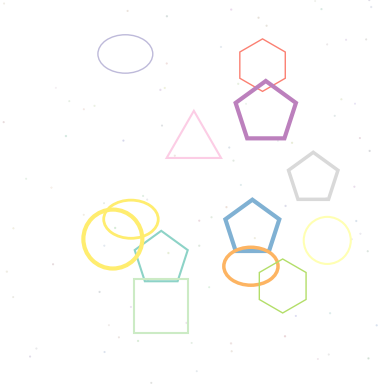[{"shape": "pentagon", "thickness": 1.5, "radius": 0.36, "center": [0.419, 0.328]}, {"shape": "circle", "thickness": 1.5, "radius": 0.31, "center": [0.85, 0.376]}, {"shape": "oval", "thickness": 1, "radius": 0.36, "center": [0.326, 0.86]}, {"shape": "hexagon", "thickness": 1, "radius": 0.34, "center": [0.682, 0.831]}, {"shape": "pentagon", "thickness": 3, "radius": 0.37, "center": [0.655, 0.408]}, {"shape": "oval", "thickness": 2.5, "radius": 0.35, "center": [0.652, 0.308]}, {"shape": "hexagon", "thickness": 1, "radius": 0.35, "center": [0.734, 0.257]}, {"shape": "triangle", "thickness": 1.5, "radius": 0.41, "center": [0.504, 0.631]}, {"shape": "pentagon", "thickness": 2.5, "radius": 0.34, "center": [0.814, 0.537]}, {"shape": "pentagon", "thickness": 3, "radius": 0.41, "center": [0.69, 0.707]}, {"shape": "square", "thickness": 1.5, "radius": 0.35, "center": [0.418, 0.206]}, {"shape": "oval", "thickness": 2, "radius": 0.35, "center": [0.34, 0.431]}, {"shape": "circle", "thickness": 3, "radius": 0.38, "center": [0.293, 0.379]}]